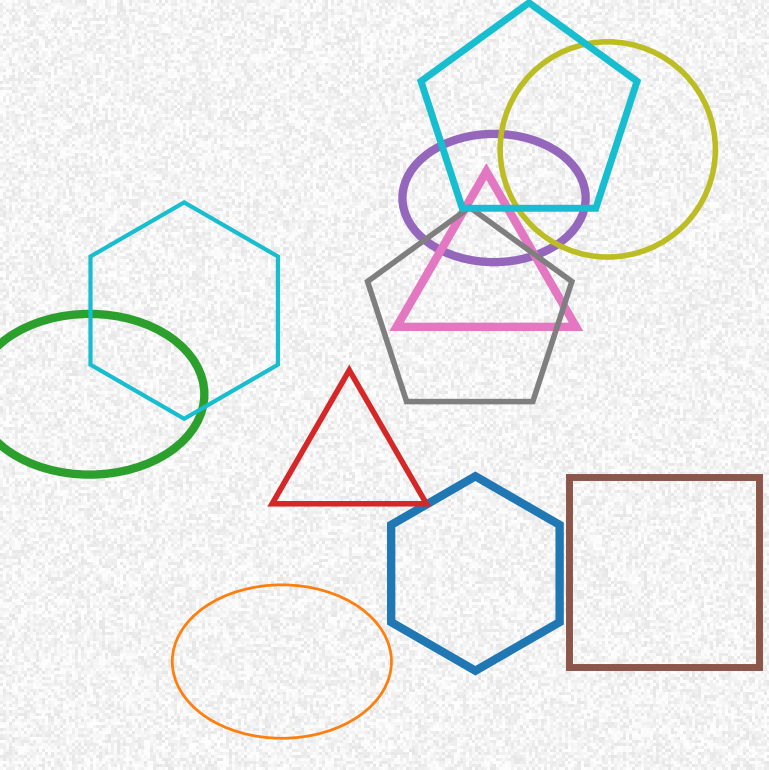[{"shape": "hexagon", "thickness": 3, "radius": 0.63, "center": [0.617, 0.255]}, {"shape": "oval", "thickness": 1, "radius": 0.71, "center": [0.366, 0.141]}, {"shape": "oval", "thickness": 3, "radius": 0.75, "center": [0.116, 0.488]}, {"shape": "triangle", "thickness": 2, "radius": 0.58, "center": [0.454, 0.404]}, {"shape": "oval", "thickness": 3, "radius": 0.59, "center": [0.642, 0.743]}, {"shape": "square", "thickness": 2.5, "radius": 0.62, "center": [0.863, 0.257]}, {"shape": "triangle", "thickness": 3, "radius": 0.67, "center": [0.632, 0.643]}, {"shape": "pentagon", "thickness": 2, "radius": 0.7, "center": [0.61, 0.591]}, {"shape": "circle", "thickness": 2, "radius": 0.7, "center": [0.789, 0.806]}, {"shape": "pentagon", "thickness": 2.5, "radius": 0.74, "center": [0.687, 0.849]}, {"shape": "hexagon", "thickness": 1.5, "radius": 0.7, "center": [0.239, 0.597]}]